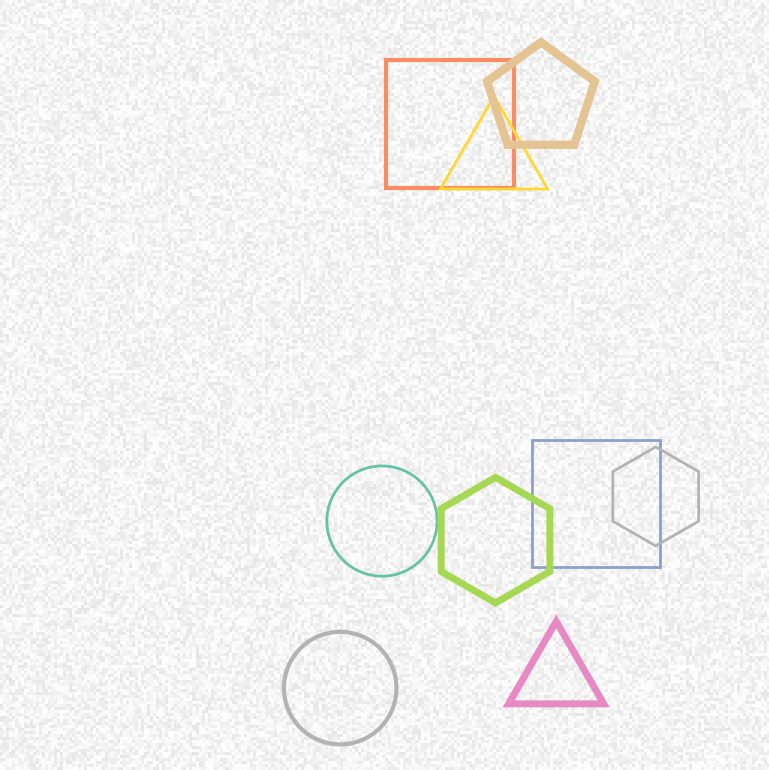[{"shape": "circle", "thickness": 1, "radius": 0.36, "center": [0.496, 0.323]}, {"shape": "square", "thickness": 1.5, "radius": 0.42, "center": [0.585, 0.839]}, {"shape": "square", "thickness": 1, "radius": 0.41, "center": [0.774, 0.346]}, {"shape": "triangle", "thickness": 2.5, "radius": 0.36, "center": [0.722, 0.122]}, {"shape": "hexagon", "thickness": 2.5, "radius": 0.41, "center": [0.644, 0.299]}, {"shape": "triangle", "thickness": 1, "radius": 0.4, "center": [0.642, 0.795]}, {"shape": "pentagon", "thickness": 3, "radius": 0.37, "center": [0.703, 0.871]}, {"shape": "circle", "thickness": 1.5, "radius": 0.37, "center": [0.442, 0.106]}, {"shape": "hexagon", "thickness": 1, "radius": 0.32, "center": [0.852, 0.355]}]